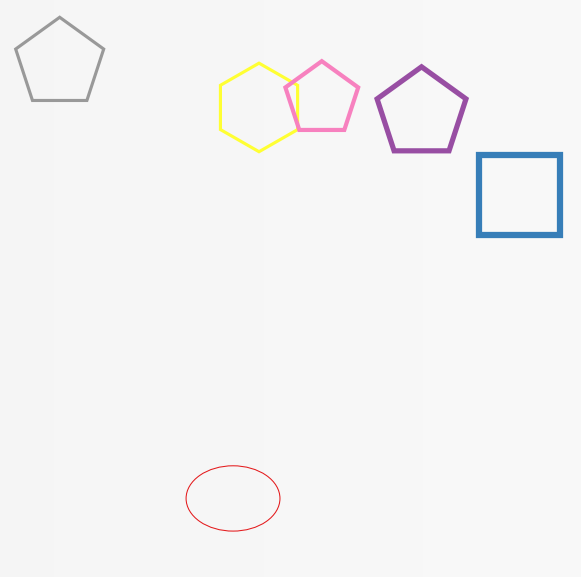[{"shape": "oval", "thickness": 0.5, "radius": 0.4, "center": [0.401, 0.136]}, {"shape": "square", "thickness": 3, "radius": 0.35, "center": [0.894, 0.661]}, {"shape": "pentagon", "thickness": 2.5, "radius": 0.4, "center": [0.725, 0.803]}, {"shape": "hexagon", "thickness": 1.5, "radius": 0.38, "center": [0.446, 0.813]}, {"shape": "pentagon", "thickness": 2, "radius": 0.33, "center": [0.554, 0.827]}, {"shape": "pentagon", "thickness": 1.5, "radius": 0.4, "center": [0.103, 0.89]}]